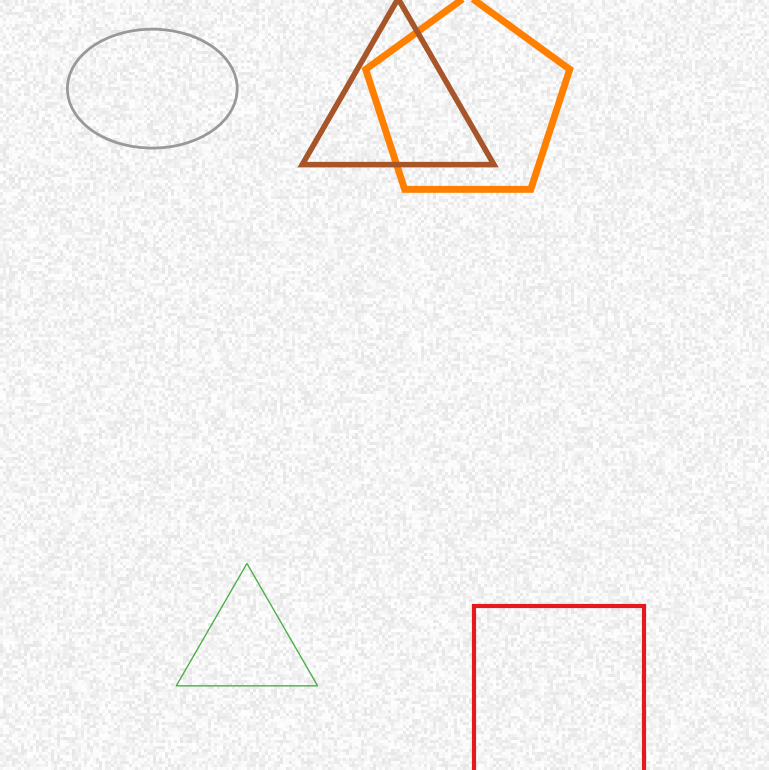[{"shape": "square", "thickness": 1.5, "radius": 0.55, "center": [0.726, 0.103]}, {"shape": "triangle", "thickness": 0.5, "radius": 0.53, "center": [0.321, 0.162]}, {"shape": "pentagon", "thickness": 2.5, "radius": 0.7, "center": [0.607, 0.867]}, {"shape": "triangle", "thickness": 2, "radius": 0.72, "center": [0.517, 0.858]}, {"shape": "oval", "thickness": 1, "radius": 0.55, "center": [0.198, 0.885]}]